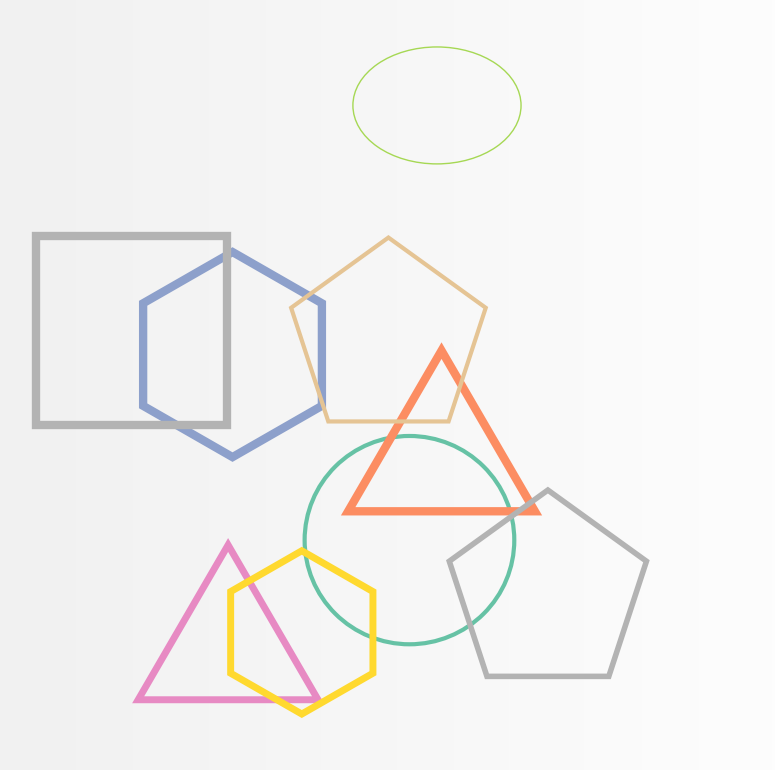[{"shape": "circle", "thickness": 1.5, "radius": 0.68, "center": [0.528, 0.299]}, {"shape": "triangle", "thickness": 3, "radius": 0.7, "center": [0.57, 0.406]}, {"shape": "hexagon", "thickness": 3, "radius": 0.67, "center": [0.3, 0.54]}, {"shape": "triangle", "thickness": 2.5, "radius": 0.67, "center": [0.294, 0.158]}, {"shape": "oval", "thickness": 0.5, "radius": 0.54, "center": [0.564, 0.863]}, {"shape": "hexagon", "thickness": 2.5, "radius": 0.53, "center": [0.389, 0.179]}, {"shape": "pentagon", "thickness": 1.5, "radius": 0.66, "center": [0.501, 0.559]}, {"shape": "square", "thickness": 3, "radius": 0.61, "center": [0.17, 0.571]}, {"shape": "pentagon", "thickness": 2, "radius": 0.67, "center": [0.707, 0.23]}]